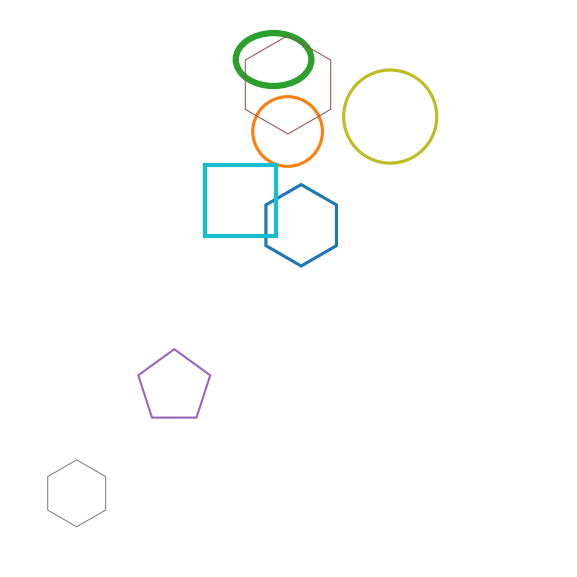[{"shape": "hexagon", "thickness": 1.5, "radius": 0.35, "center": [0.522, 0.609]}, {"shape": "circle", "thickness": 1.5, "radius": 0.3, "center": [0.498, 0.771]}, {"shape": "oval", "thickness": 3, "radius": 0.33, "center": [0.474, 0.896]}, {"shape": "pentagon", "thickness": 1, "radius": 0.33, "center": [0.302, 0.329]}, {"shape": "hexagon", "thickness": 0.5, "radius": 0.43, "center": [0.499, 0.852]}, {"shape": "hexagon", "thickness": 0.5, "radius": 0.29, "center": [0.133, 0.145]}, {"shape": "circle", "thickness": 1.5, "radius": 0.4, "center": [0.676, 0.797]}, {"shape": "square", "thickness": 2, "radius": 0.31, "center": [0.416, 0.652]}]